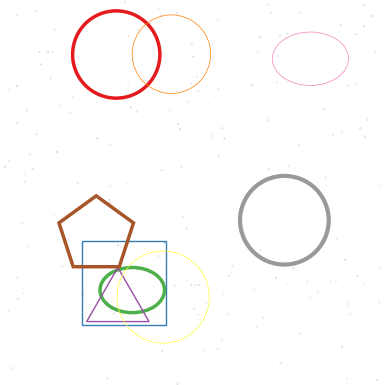[{"shape": "circle", "thickness": 2.5, "radius": 0.57, "center": [0.302, 0.858]}, {"shape": "square", "thickness": 1, "radius": 0.55, "center": [0.322, 0.265]}, {"shape": "oval", "thickness": 2.5, "radius": 0.42, "center": [0.344, 0.247]}, {"shape": "triangle", "thickness": 1, "radius": 0.47, "center": [0.306, 0.212]}, {"shape": "circle", "thickness": 0.5, "radius": 0.51, "center": [0.445, 0.859]}, {"shape": "circle", "thickness": 0.5, "radius": 0.6, "center": [0.424, 0.228]}, {"shape": "pentagon", "thickness": 2.5, "radius": 0.51, "center": [0.25, 0.39]}, {"shape": "oval", "thickness": 0.5, "radius": 0.5, "center": [0.806, 0.847]}, {"shape": "circle", "thickness": 3, "radius": 0.58, "center": [0.739, 0.428]}]